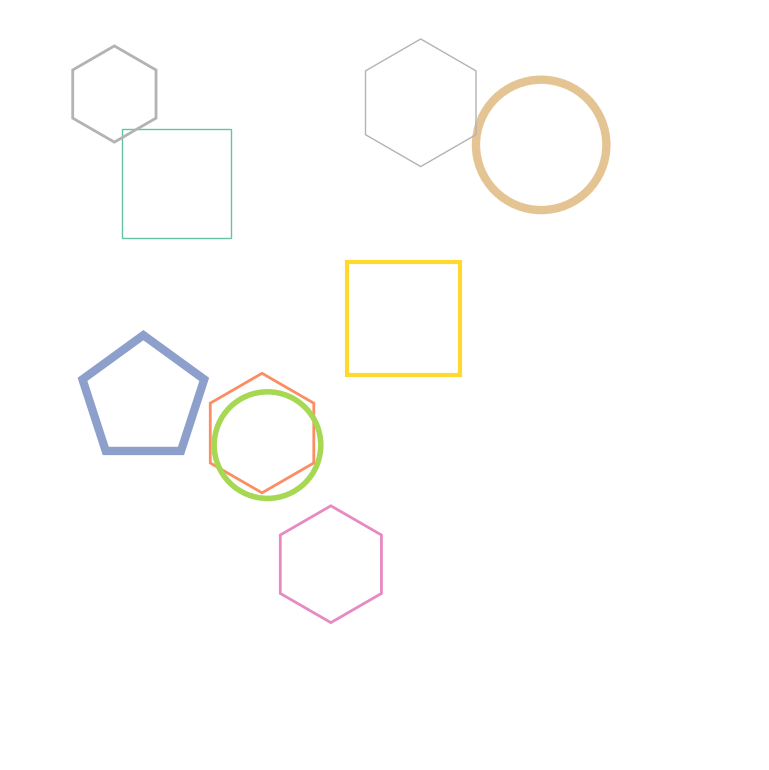[{"shape": "square", "thickness": 0.5, "radius": 0.36, "center": [0.229, 0.762]}, {"shape": "hexagon", "thickness": 1, "radius": 0.39, "center": [0.34, 0.438]}, {"shape": "pentagon", "thickness": 3, "radius": 0.42, "center": [0.186, 0.482]}, {"shape": "hexagon", "thickness": 1, "radius": 0.38, "center": [0.43, 0.267]}, {"shape": "circle", "thickness": 2, "radius": 0.35, "center": [0.347, 0.422]}, {"shape": "square", "thickness": 1.5, "radius": 0.37, "center": [0.524, 0.587]}, {"shape": "circle", "thickness": 3, "radius": 0.42, "center": [0.703, 0.812]}, {"shape": "hexagon", "thickness": 0.5, "radius": 0.41, "center": [0.546, 0.867]}, {"shape": "hexagon", "thickness": 1, "radius": 0.31, "center": [0.149, 0.878]}]